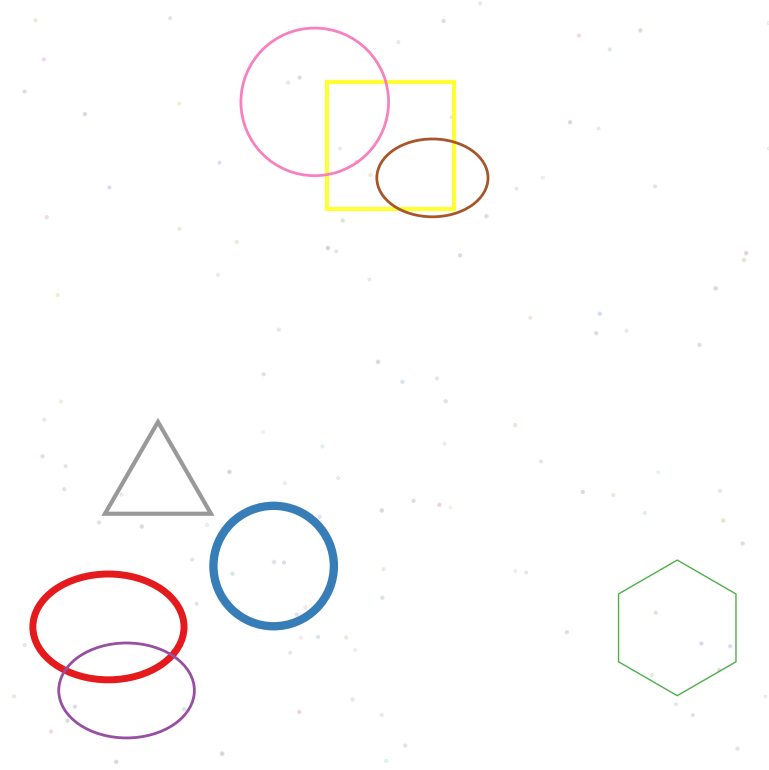[{"shape": "oval", "thickness": 2.5, "radius": 0.49, "center": [0.141, 0.186]}, {"shape": "circle", "thickness": 3, "radius": 0.39, "center": [0.355, 0.265]}, {"shape": "hexagon", "thickness": 0.5, "radius": 0.44, "center": [0.88, 0.185]}, {"shape": "oval", "thickness": 1, "radius": 0.44, "center": [0.164, 0.103]}, {"shape": "square", "thickness": 1.5, "radius": 0.41, "center": [0.508, 0.811]}, {"shape": "oval", "thickness": 1, "radius": 0.36, "center": [0.562, 0.769]}, {"shape": "circle", "thickness": 1, "radius": 0.48, "center": [0.409, 0.868]}, {"shape": "triangle", "thickness": 1.5, "radius": 0.4, "center": [0.205, 0.373]}]